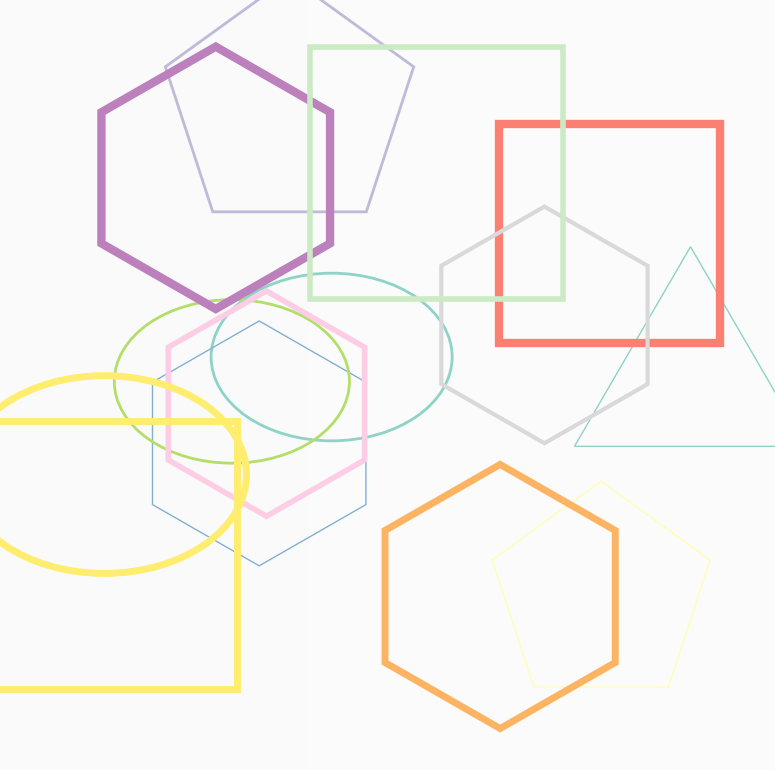[{"shape": "oval", "thickness": 1, "radius": 0.78, "center": [0.428, 0.536]}, {"shape": "triangle", "thickness": 0.5, "radius": 0.86, "center": [0.891, 0.507]}, {"shape": "pentagon", "thickness": 0.5, "radius": 0.74, "center": [0.776, 0.227]}, {"shape": "pentagon", "thickness": 1, "radius": 0.84, "center": [0.374, 0.861]}, {"shape": "square", "thickness": 3, "radius": 0.71, "center": [0.787, 0.696]}, {"shape": "hexagon", "thickness": 0.5, "radius": 0.8, "center": [0.334, 0.424]}, {"shape": "hexagon", "thickness": 2.5, "radius": 0.86, "center": [0.645, 0.225]}, {"shape": "oval", "thickness": 1, "radius": 0.76, "center": [0.299, 0.505]}, {"shape": "hexagon", "thickness": 2, "radius": 0.73, "center": [0.344, 0.476]}, {"shape": "hexagon", "thickness": 1.5, "radius": 0.77, "center": [0.703, 0.578]}, {"shape": "hexagon", "thickness": 3, "radius": 0.85, "center": [0.278, 0.769]}, {"shape": "square", "thickness": 2, "radius": 0.82, "center": [0.563, 0.776]}, {"shape": "square", "thickness": 2.5, "radius": 0.87, "center": [0.132, 0.279]}, {"shape": "oval", "thickness": 2.5, "radius": 0.92, "center": [0.135, 0.384]}]